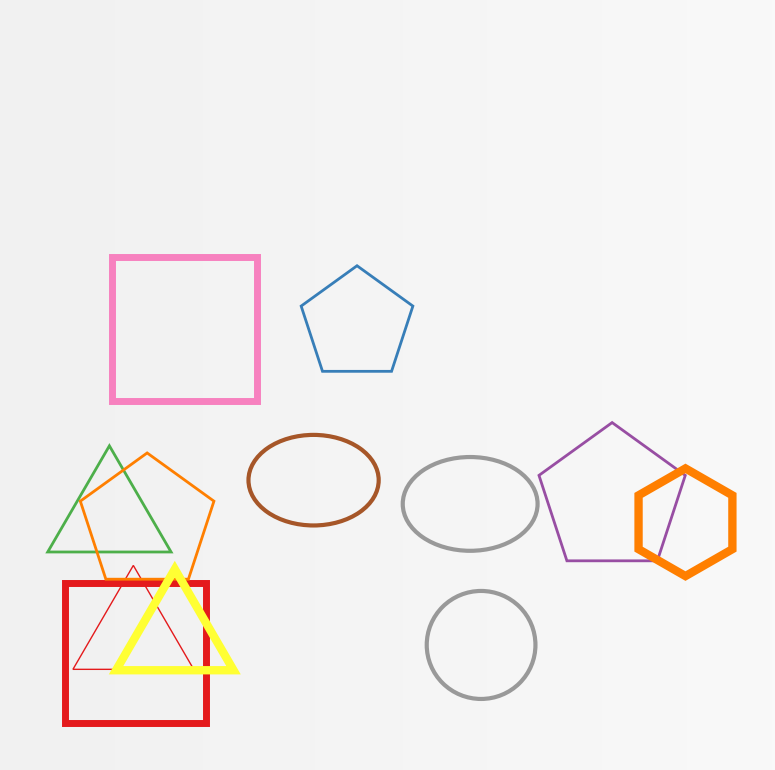[{"shape": "triangle", "thickness": 0.5, "radius": 0.45, "center": [0.172, 0.176]}, {"shape": "square", "thickness": 2.5, "radius": 0.45, "center": [0.175, 0.151]}, {"shape": "pentagon", "thickness": 1, "radius": 0.38, "center": [0.461, 0.579]}, {"shape": "triangle", "thickness": 1, "radius": 0.46, "center": [0.141, 0.329]}, {"shape": "pentagon", "thickness": 1, "radius": 0.5, "center": [0.79, 0.352]}, {"shape": "pentagon", "thickness": 1, "radius": 0.45, "center": [0.19, 0.321]}, {"shape": "hexagon", "thickness": 3, "radius": 0.35, "center": [0.884, 0.322]}, {"shape": "triangle", "thickness": 3, "radius": 0.44, "center": [0.226, 0.173]}, {"shape": "oval", "thickness": 1.5, "radius": 0.42, "center": [0.405, 0.376]}, {"shape": "square", "thickness": 2.5, "radius": 0.47, "center": [0.238, 0.572]}, {"shape": "circle", "thickness": 1.5, "radius": 0.35, "center": [0.621, 0.162]}, {"shape": "oval", "thickness": 1.5, "radius": 0.43, "center": [0.607, 0.346]}]